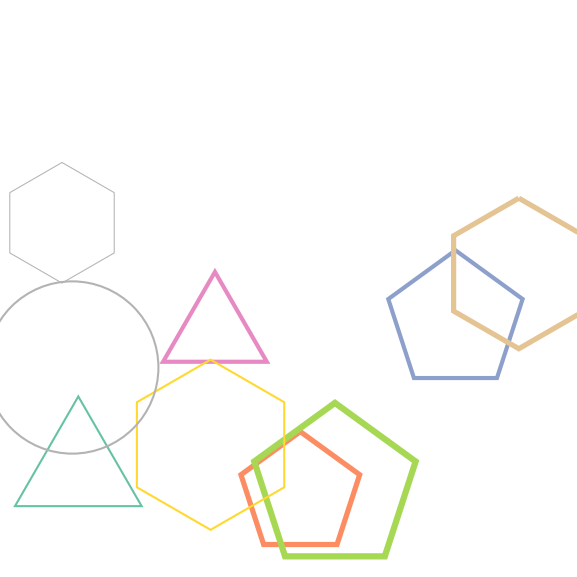[{"shape": "triangle", "thickness": 1, "radius": 0.63, "center": [0.136, 0.186]}, {"shape": "pentagon", "thickness": 2.5, "radius": 0.54, "center": [0.52, 0.144]}, {"shape": "pentagon", "thickness": 2, "radius": 0.61, "center": [0.789, 0.443]}, {"shape": "triangle", "thickness": 2, "radius": 0.52, "center": [0.372, 0.425]}, {"shape": "pentagon", "thickness": 3, "radius": 0.73, "center": [0.58, 0.155]}, {"shape": "hexagon", "thickness": 1, "radius": 0.74, "center": [0.365, 0.229]}, {"shape": "hexagon", "thickness": 2.5, "radius": 0.65, "center": [0.898, 0.526]}, {"shape": "hexagon", "thickness": 0.5, "radius": 0.52, "center": [0.107, 0.613]}, {"shape": "circle", "thickness": 1, "radius": 0.75, "center": [0.125, 0.363]}]